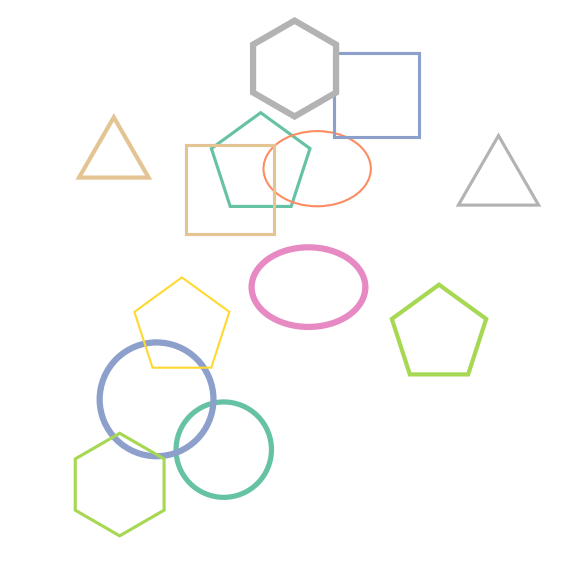[{"shape": "circle", "thickness": 2.5, "radius": 0.41, "center": [0.387, 0.221]}, {"shape": "pentagon", "thickness": 1.5, "radius": 0.45, "center": [0.451, 0.714]}, {"shape": "oval", "thickness": 1, "radius": 0.46, "center": [0.549, 0.707]}, {"shape": "circle", "thickness": 3, "radius": 0.49, "center": [0.271, 0.308]}, {"shape": "square", "thickness": 1.5, "radius": 0.37, "center": [0.652, 0.835]}, {"shape": "oval", "thickness": 3, "radius": 0.49, "center": [0.534, 0.502]}, {"shape": "pentagon", "thickness": 2, "radius": 0.43, "center": [0.76, 0.42]}, {"shape": "hexagon", "thickness": 1.5, "radius": 0.44, "center": [0.207, 0.16]}, {"shape": "pentagon", "thickness": 1, "radius": 0.43, "center": [0.315, 0.432]}, {"shape": "square", "thickness": 1.5, "radius": 0.38, "center": [0.398, 0.671]}, {"shape": "triangle", "thickness": 2, "radius": 0.35, "center": [0.197, 0.726]}, {"shape": "triangle", "thickness": 1.5, "radius": 0.4, "center": [0.863, 0.684]}, {"shape": "hexagon", "thickness": 3, "radius": 0.41, "center": [0.51, 0.88]}]